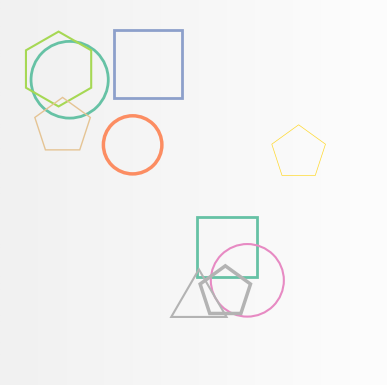[{"shape": "square", "thickness": 2, "radius": 0.39, "center": [0.586, 0.358]}, {"shape": "circle", "thickness": 2, "radius": 0.5, "center": [0.18, 0.793]}, {"shape": "circle", "thickness": 2.5, "radius": 0.38, "center": [0.342, 0.624]}, {"shape": "square", "thickness": 2, "radius": 0.44, "center": [0.381, 0.834]}, {"shape": "circle", "thickness": 1.5, "radius": 0.47, "center": [0.638, 0.272]}, {"shape": "hexagon", "thickness": 1.5, "radius": 0.49, "center": [0.151, 0.821]}, {"shape": "pentagon", "thickness": 0.5, "radius": 0.36, "center": [0.771, 0.603]}, {"shape": "pentagon", "thickness": 1, "radius": 0.38, "center": [0.161, 0.672]}, {"shape": "triangle", "thickness": 1.5, "radius": 0.41, "center": [0.513, 0.218]}, {"shape": "pentagon", "thickness": 2.5, "radius": 0.34, "center": [0.581, 0.241]}]